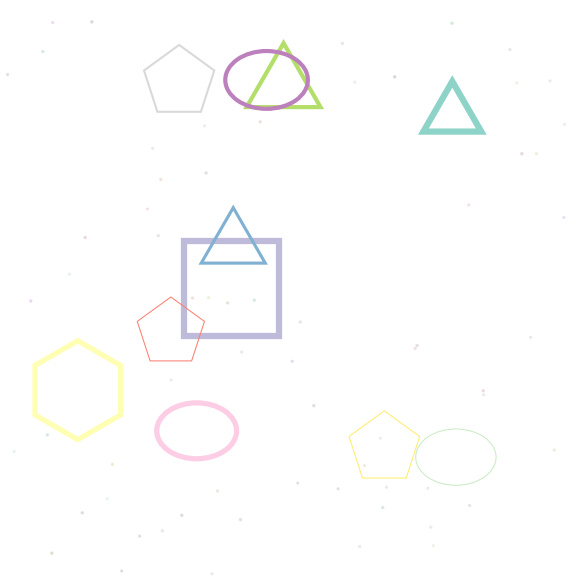[{"shape": "triangle", "thickness": 3, "radius": 0.29, "center": [0.783, 0.8]}, {"shape": "hexagon", "thickness": 2.5, "radius": 0.43, "center": [0.135, 0.324]}, {"shape": "square", "thickness": 3, "radius": 0.41, "center": [0.401, 0.499]}, {"shape": "pentagon", "thickness": 0.5, "radius": 0.31, "center": [0.296, 0.424]}, {"shape": "triangle", "thickness": 1.5, "radius": 0.32, "center": [0.404, 0.576]}, {"shape": "triangle", "thickness": 2, "radius": 0.37, "center": [0.491, 0.851]}, {"shape": "oval", "thickness": 2.5, "radius": 0.35, "center": [0.341, 0.253]}, {"shape": "pentagon", "thickness": 1, "radius": 0.32, "center": [0.31, 0.857]}, {"shape": "oval", "thickness": 2, "radius": 0.36, "center": [0.462, 0.861]}, {"shape": "oval", "thickness": 0.5, "radius": 0.35, "center": [0.789, 0.208]}, {"shape": "pentagon", "thickness": 0.5, "radius": 0.32, "center": [0.666, 0.223]}]